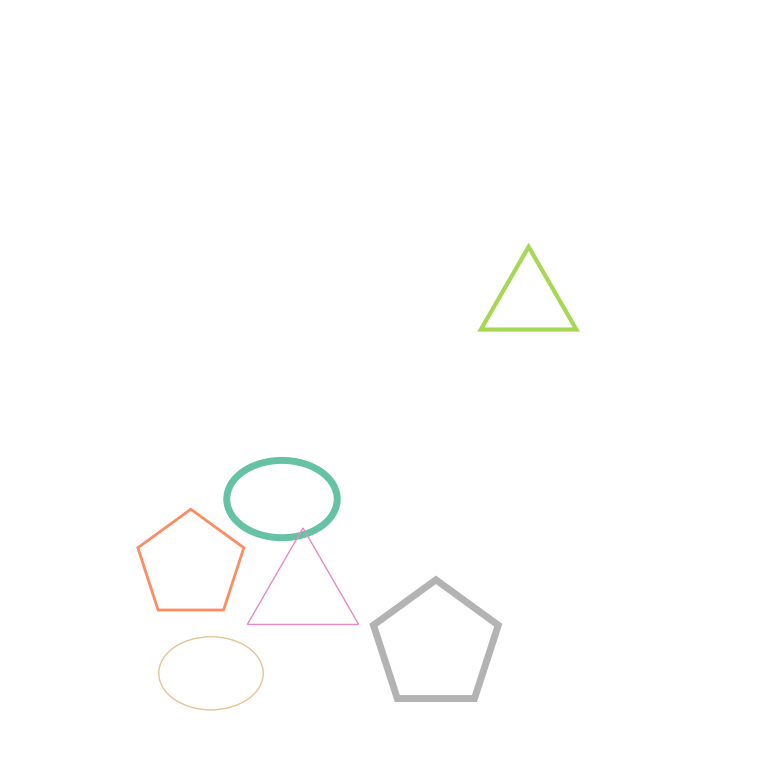[{"shape": "oval", "thickness": 2.5, "radius": 0.36, "center": [0.366, 0.352]}, {"shape": "pentagon", "thickness": 1, "radius": 0.36, "center": [0.248, 0.266]}, {"shape": "triangle", "thickness": 0.5, "radius": 0.42, "center": [0.394, 0.231]}, {"shape": "triangle", "thickness": 1.5, "radius": 0.36, "center": [0.687, 0.608]}, {"shape": "oval", "thickness": 0.5, "radius": 0.34, "center": [0.274, 0.126]}, {"shape": "pentagon", "thickness": 2.5, "radius": 0.43, "center": [0.566, 0.162]}]